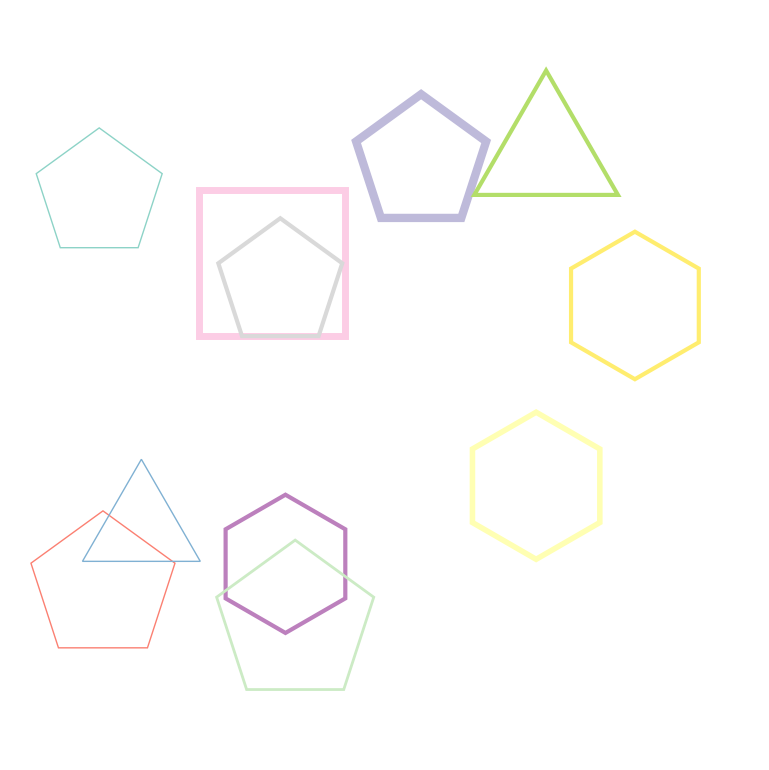[{"shape": "pentagon", "thickness": 0.5, "radius": 0.43, "center": [0.129, 0.748]}, {"shape": "hexagon", "thickness": 2, "radius": 0.48, "center": [0.696, 0.369]}, {"shape": "pentagon", "thickness": 3, "radius": 0.44, "center": [0.547, 0.789]}, {"shape": "pentagon", "thickness": 0.5, "radius": 0.49, "center": [0.134, 0.238]}, {"shape": "triangle", "thickness": 0.5, "radius": 0.44, "center": [0.184, 0.315]}, {"shape": "triangle", "thickness": 1.5, "radius": 0.54, "center": [0.709, 0.801]}, {"shape": "square", "thickness": 2.5, "radius": 0.48, "center": [0.353, 0.659]}, {"shape": "pentagon", "thickness": 1.5, "radius": 0.42, "center": [0.364, 0.632]}, {"shape": "hexagon", "thickness": 1.5, "radius": 0.45, "center": [0.371, 0.268]}, {"shape": "pentagon", "thickness": 1, "radius": 0.54, "center": [0.383, 0.191]}, {"shape": "hexagon", "thickness": 1.5, "radius": 0.48, "center": [0.825, 0.603]}]